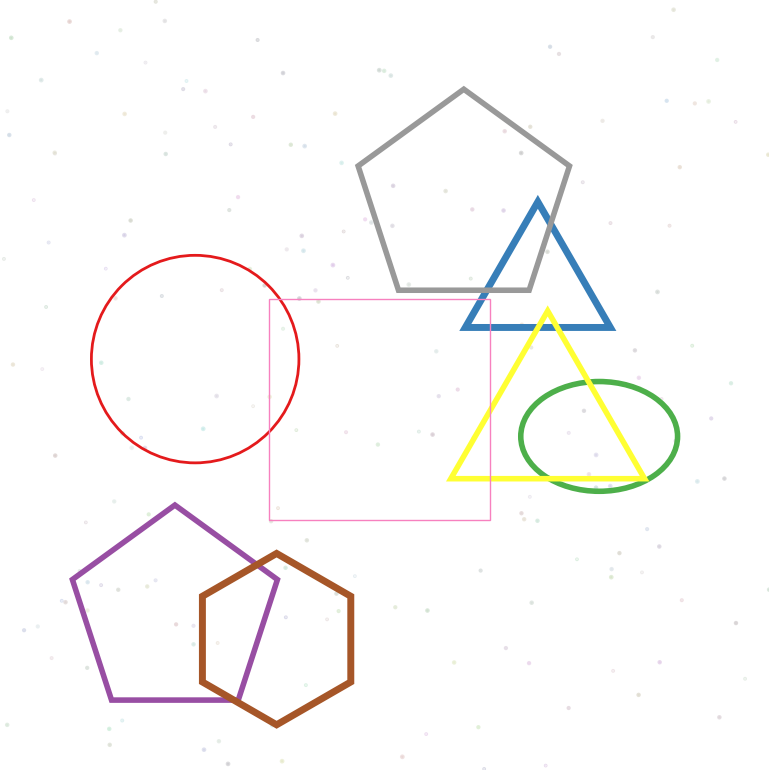[{"shape": "circle", "thickness": 1, "radius": 0.67, "center": [0.253, 0.534]}, {"shape": "triangle", "thickness": 2.5, "radius": 0.54, "center": [0.698, 0.629]}, {"shape": "oval", "thickness": 2, "radius": 0.51, "center": [0.778, 0.433]}, {"shape": "pentagon", "thickness": 2, "radius": 0.7, "center": [0.227, 0.204]}, {"shape": "triangle", "thickness": 2, "radius": 0.73, "center": [0.711, 0.451]}, {"shape": "hexagon", "thickness": 2.5, "radius": 0.56, "center": [0.359, 0.17]}, {"shape": "square", "thickness": 0.5, "radius": 0.72, "center": [0.493, 0.468]}, {"shape": "pentagon", "thickness": 2, "radius": 0.72, "center": [0.602, 0.74]}]